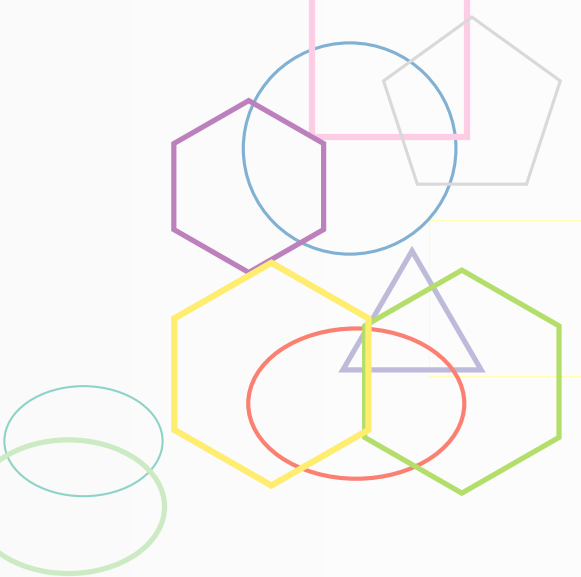[{"shape": "oval", "thickness": 1, "radius": 0.68, "center": [0.144, 0.235]}, {"shape": "square", "thickness": 0.5, "radius": 0.68, "center": [0.873, 0.483]}, {"shape": "triangle", "thickness": 2.5, "radius": 0.69, "center": [0.709, 0.427]}, {"shape": "oval", "thickness": 2, "radius": 0.93, "center": [0.613, 0.3]}, {"shape": "circle", "thickness": 1.5, "radius": 0.91, "center": [0.601, 0.742]}, {"shape": "hexagon", "thickness": 2.5, "radius": 0.97, "center": [0.795, 0.338]}, {"shape": "square", "thickness": 3, "radius": 0.67, "center": [0.67, 0.895]}, {"shape": "pentagon", "thickness": 1.5, "radius": 0.8, "center": [0.812, 0.81]}, {"shape": "hexagon", "thickness": 2.5, "radius": 0.74, "center": [0.428, 0.676]}, {"shape": "oval", "thickness": 2.5, "radius": 0.83, "center": [0.118, 0.122]}, {"shape": "hexagon", "thickness": 3, "radius": 0.96, "center": [0.467, 0.351]}]